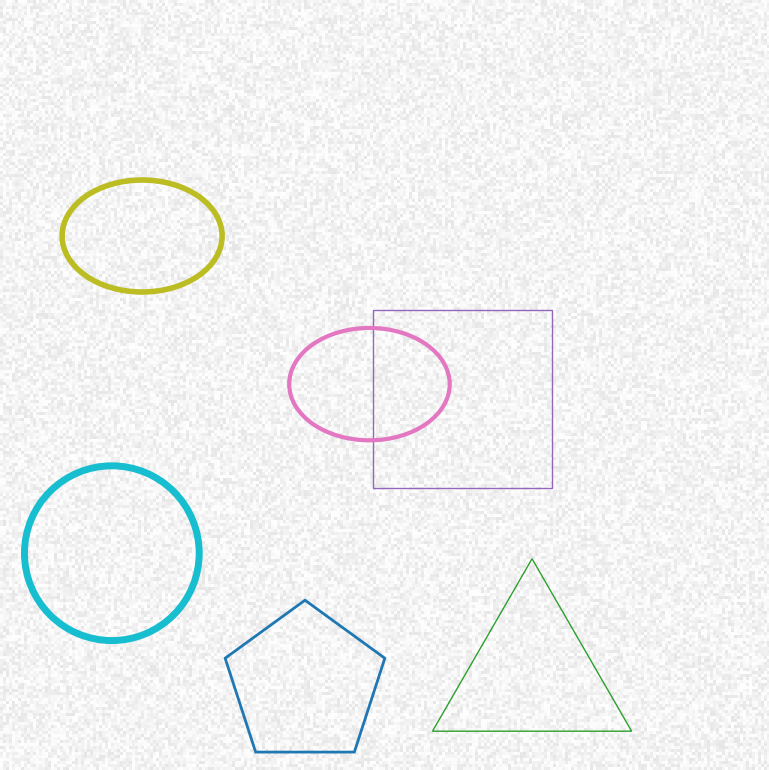[{"shape": "pentagon", "thickness": 1, "radius": 0.55, "center": [0.396, 0.111]}, {"shape": "triangle", "thickness": 0.5, "radius": 0.75, "center": [0.691, 0.125]}, {"shape": "square", "thickness": 0.5, "radius": 0.58, "center": [0.601, 0.482]}, {"shape": "oval", "thickness": 1.5, "radius": 0.52, "center": [0.48, 0.501]}, {"shape": "oval", "thickness": 2, "radius": 0.52, "center": [0.185, 0.694]}, {"shape": "circle", "thickness": 2.5, "radius": 0.57, "center": [0.145, 0.282]}]